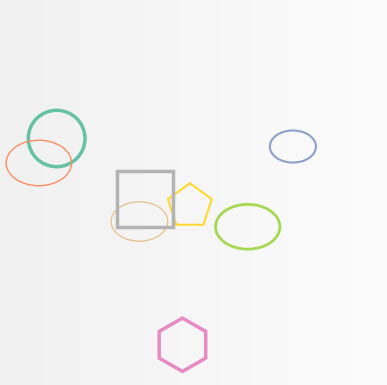[{"shape": "circle", "thickness": 2.5, "radius": 0.37, "center": [0.146, 0.64]}, {"shape": "oval", "thickness": 1, "radius": 0.42, "center": [0.1, 0.577]}, {"shape": "oval", "thickness": 1.5, "radius": 0.3, "center": [0.756, 0.619]}, {"shape": "hexagon", "thickness": 2.5, "radius": 0.35, "center": [0.471, 0.105]}, {"shape": "oval", "thickness": 2, "radius": 0.42, "center": [0.639, 0.411]}, {"shape": "pentagon", "thickness": 1.5, "radius": 0.3, "center": [0.49, 0.464]}, {"shape": "oval", "thickness": 1, "radius": 0.37, "center": [0.36, 0.425]}, {"shape": "square", "thickness": 2.5, "radius": 0.37, "center": [0.374, 0.483]}]